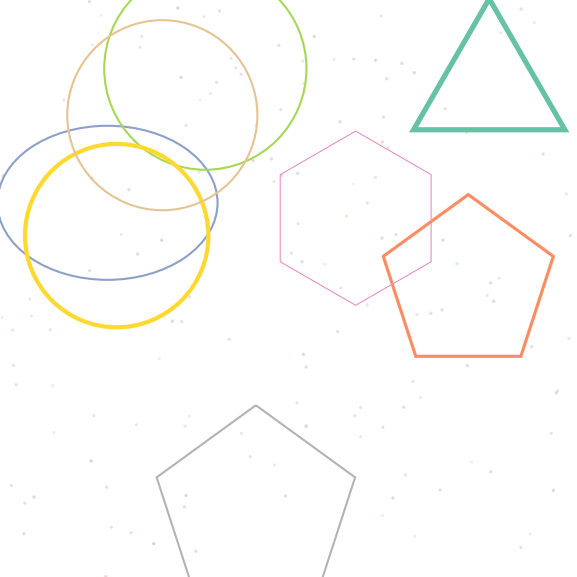[{"shape": "triangle", "thickness": 2.5, "radius": 0.76, "center": [0.847, 0.85]}, {"shape": "pentagon", "thickness": 1.5, "radius": 0.77, "center": [0.811, 0.507]}, {"shape": "oval", "thickness": 1, "radius": 0.95, "center": [0.186, 0.648]}, {"shape": "hexagon", "thickness": 0.5, "radius": 0.75, "center": [0.616, 0.621]}, {"shape": "circle", "thickness": 1, "radius": 0.88, "center": [0.356, 0.88]}, {"shape": "circle", "thickness": 2, "radius": 0.79, "center": [0.202, 0.591]}, {"shape": "circle", "thickness": 1, "radius": 0.82, "center": [0.281, 0.8]}, {"shape": "pentagon", "thickness": 1, "radius": 0.9, "center": [0.443, 0.117]}]